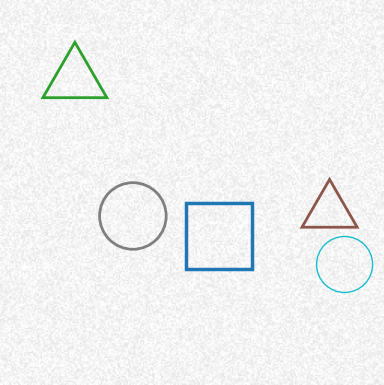[{"shape": "square", "thickness": 2.5, "radius": 0.43, "center": [0.57, 0.386]}, {"shape": "triangle", "thickness": 2, "radius": 0.48, "center": [0.195, 0.794]}, {"shape": "triangle", "thickness": 2, "radius": 0.41, "center": [0.856, 0.451]}, {"shape": "circle", "thickness": 2, "radius": 0.43, "center": [0.345, 0.439]}, {"shape": "circle", "thickness": 1, "radius": 0.36, "center": [0.895, 0.313]}]